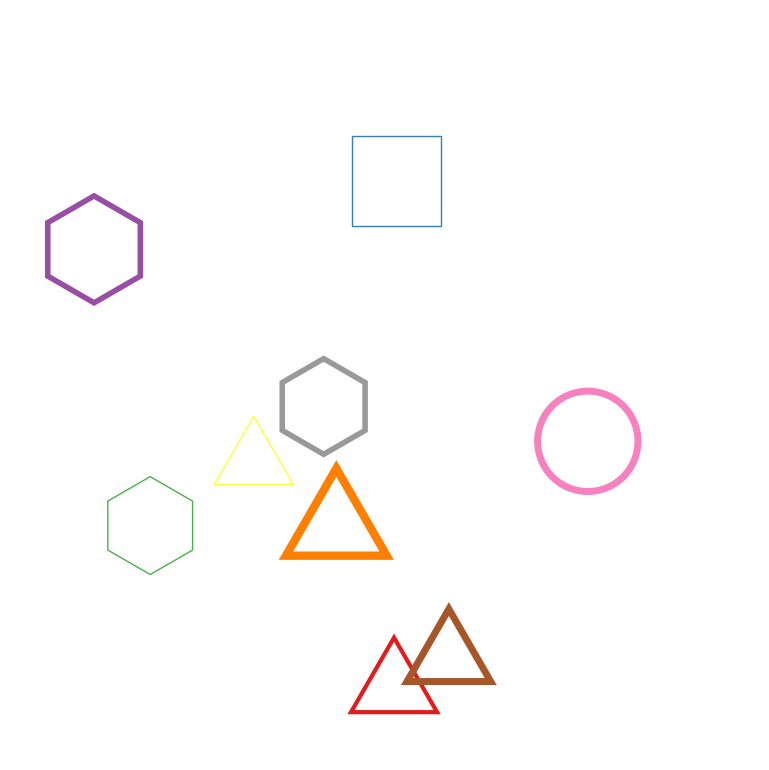[{"shape": "triangle", "thickness": 1.5, "radius": 0.32, "center": [0.512, 0.107]}, {"shape": "square", "thickness": 0.5, "radius": 0.29, "center": [0.515, 0.765]}, {"shape": "hexagon", "thickness": 0.5, "radius": 0.32, "center": [0.195, 0.317]}, {"shape": "hexagon", "thickness": 2, "radius": 0.35, "center": [0.122, 0.676]}, {"shape": "triangle", "thickness": 3, "radius": 0.38, "center": [0.437, 0.316]}, {"shape": "triangle", "thickness": 0.5, "radius": 0.29, "center": [0.33, 0.401]}, {"shape": "triangle", "thickness": 2.5, "radius": 0.31, "center": [0.583, 0.146]}, {"shape": "circle", "thickness": 2.5, "radius": 0.33, "center": [0.763, 0.427]}, {"shape": "hexagon", "thickness": 2, "radius": 0.31, "center": [0.42, 0.472]}]